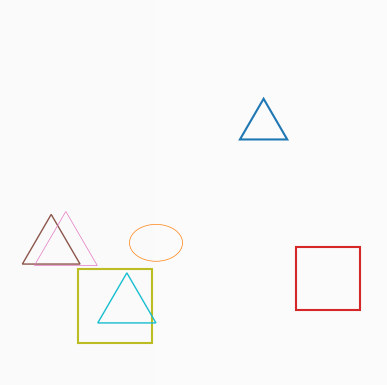[{"shape": "triangle", "thickness": 1.5, "radius": 0.35, "center": [0.68, 0.673]}, {"shape": "oval", "thickness": 0.5, "radius": 0.34, "center": [0.403, 0.369]}, {"shape": "square", "thickness": 1.5, "radius": 0.41, "center": [0.847, 0.277]}, {"shape": "triangle", "thickness": 1, "radius": 0.43, "center": [0.132, 0.357]}, {"shape": "triangle", "thickness": 0.5, "radius": 0.47, "center": [0.17, 0.357]}, {"shape": "square", "thickness": 1.5, "radius": 0.48, "center": [0.298, 0.205]}, {"shape": "triangle", "thickness": 1, "radius": 0.43, "center": [0.327, 0.205]}]